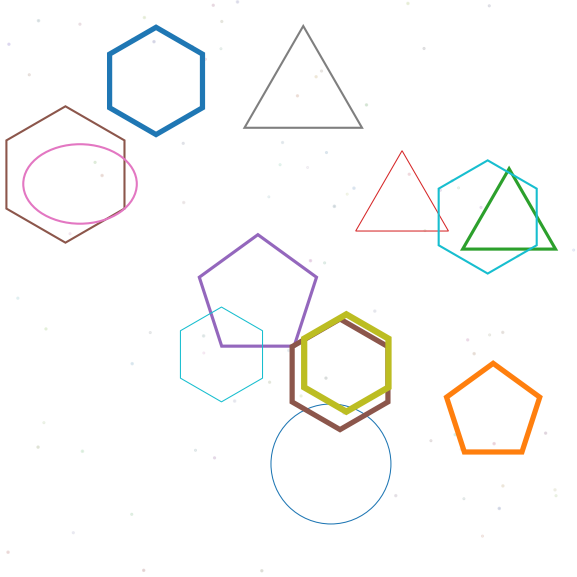[{"shape": "hexagon", "thickness": 2.5, "radius": 0.46, "center": [0.27, 0.859]}, {"shape": "circle", "thickness": 0.5, "radius": 0.52, "center": [0.573, 0.196]}, {"shape": "pentagon", "thickness": 2.5, "radius": 0.42, "center": [0.854, 0.285]}, {"shape": "triangle", "thickness": 1.5, "radius": 0.46, "center": [0.882, 0.614]}, {"shape": "triangle", "thickness": 0.5, "radius": 0.46, "center": [0.696, 0.645]}, {"shape": "pentagon", "thickness": 1.5, "radius": 0.53, "center": [0.447, 0.486]}, {"shape": "hexagon", "thickness": 2.5, "radius": 0.48, "center": [0.589, 0.351]}, {"shape": "hexagon", "thickness": 1, "radius": 0.59, "center": [0.113, 0.697]}, {"shape": "oval", "thickness": 1, "radius": 0.49, "center": [0.139, 0.681]}, {"shape": "triangle", "thickness": 1, "radius": 0.59, "center": [0.525, 0.837]}, {"shape": "hexagon", "thickness": 3, "radius": 0.42, "center": [0.6, 0.371]}, {"shape": "hexagon", "thickness": 1, "radius": 0.49, "center": [0.844, 0.623]}, {"shape": "hexagon", "thickness": 0.5, "radius": 0.41, "center": [0.384, 0.385]}]